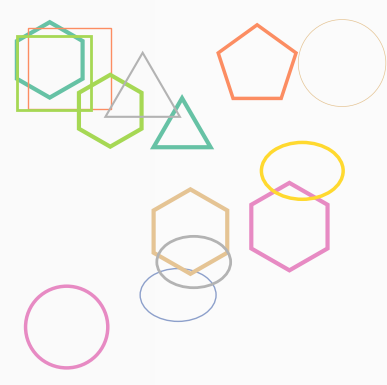[{"shape": "hexagon", "thickness": 3, "radius": 0.49, "center": [0.128, 0.844]}, {"shape": "triangle", "thickness": 3, "radius": 0.42, "center": [0.47, 0.66]}, {"shape": "pentagon", "thickness": 2.5, "radius": 0.53, "center": [0.664, 0.83]}, {"shape": "square", "thickness": 1, "radius": 0.53, "center": [0.179, 0.822]}, {"shape": "oval", "thickness": 1, "radius": 0.49, "center": [0.46, 0.234]}, {"shape": "hexagon", "thickness": 3, "radius": 0.57, "center": [0.747, 0.411]}, {"shape": "circle", "thickness": 2.5, "radius": 0.53, "center": [0.172, 0.151]}, {"shape": "square", "thickness": 2, "radius": 0.48, "center": [0.139, 0.81]}, {"shape": "hexagon", "thickness": 3, "radius": 0.47, "center": [0.285, 0.712]}, {"shape": "oval", "thickness": 2.5, "radius": 0.53, "center": [0.78, 0.556]}, {"shape": "circle", "thickness": 0.5, "radius": 0.56, "center": [0.883, 0.836]}, {"shape": "hexagon", "thickness": 3, "radius": 0.55, "center": [0.491, 0.398]}, {"shape": "oval", "thickness": 2, "radius": 0.48, "center": [0.5, 0.319]}, {"shape": "triangle", "thickness": 1.5, "radius": 0.55, "center": [0.368, 0.752]}]